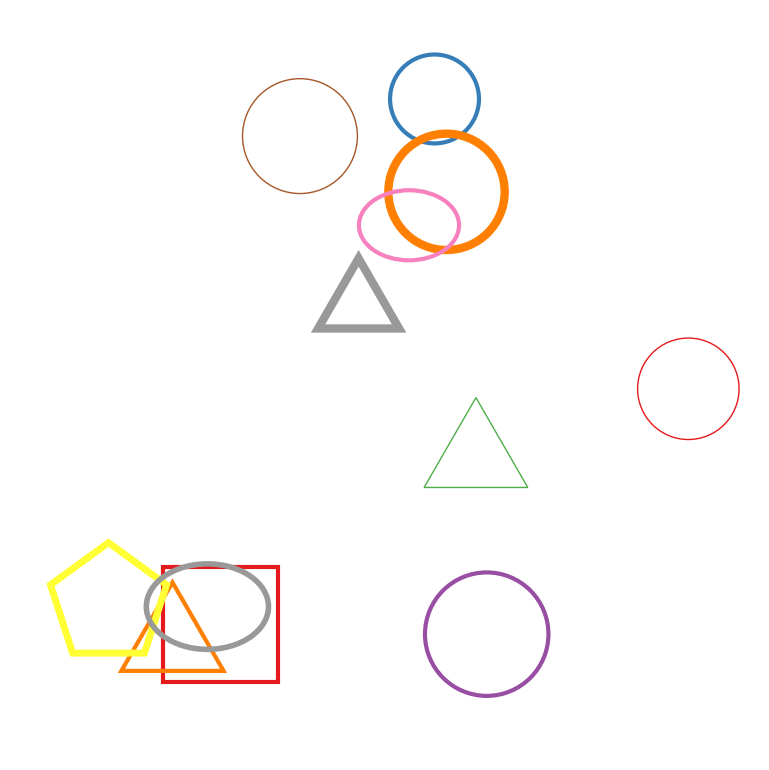[{"shape": "circle", "thickness": 0.5, "radius": 0.33, "center": [0.894, 0.495]}, {"shape": "square", "thickness": 1.5, "radius": 0.37, "center": [0.286, 0.189]}, {"shape": "circle", "thickness": 1.5, "radius": 0.29, "center": [0.564, 0.871]}, {"shape": "triangle", "thickness": 0.5, "radius": 0.39, "center": [0.618, 0.406]}, {"shape": "circle", "thickness": 1.5, "radius": 0.4, "center": [0.632, 0.176]}, {"shape": "triangle", "thickness": 1.5, "radius": 0.38, "center": [0.224, 0.167]}, {"shape": "circle", "thickness": 3, "radius": 0.38, "center": [0.58, 0.751]}, {"shape": "pentagon", "thickness": 2.5, "radius": 0.4, "center": [0.141, 0.216]}, {"shape": "circle", "thickness": 0.5, "radius": 0.37, "center": [0.39, 0.823]}, {"shape": "oval", "thickness": 1.5, "radius": 0.33, "center": [0.531, 0.707]}, {"shape": "triangle", "thickness": 3, "radius": 0.3, "center": [0.466, 0.604]}, {"shape": "oval", "thickness": 2, "radius": 0.4, "center": [0.269, 0.212]}]